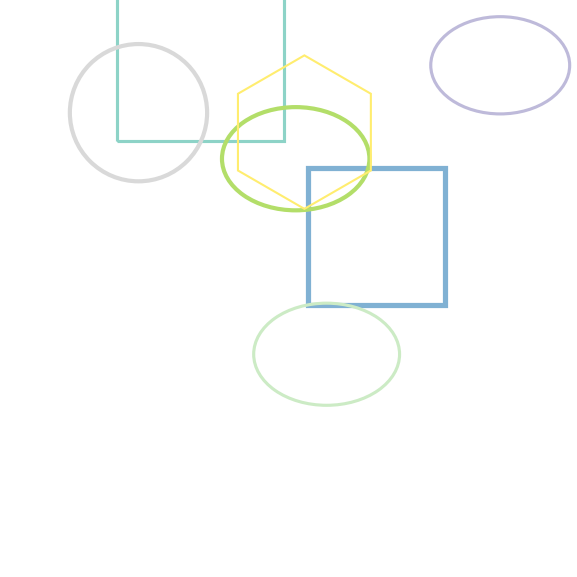[{"shape": "square", "thickness": 1.5, "radius": 0.72, "center": [0.347, 0.899]}, {"shape": "oval", "thickness": 1.5, "radius": 0.6, "center": [0.866, 0.886]}, {"shape": "square", "thickness": 2.5, "radius": 0.59, "center": [0.652, 0.59]}, {"shape": "oval", "thickness": 2, "radius": 0.64, "center": [0.512, 0.724]}, {"shape": "circle", "thickness": 2, "radius": 0.59, "center": [0.24, 0.804]}, {"shape": "oval", "thickness": 1.5, "radius": 0.63, "center": [0.566, 0.386]}, {"shape": "hexagon", "thickness": 1, "radius": 0.66, "center": [0.527, 0.77]}]